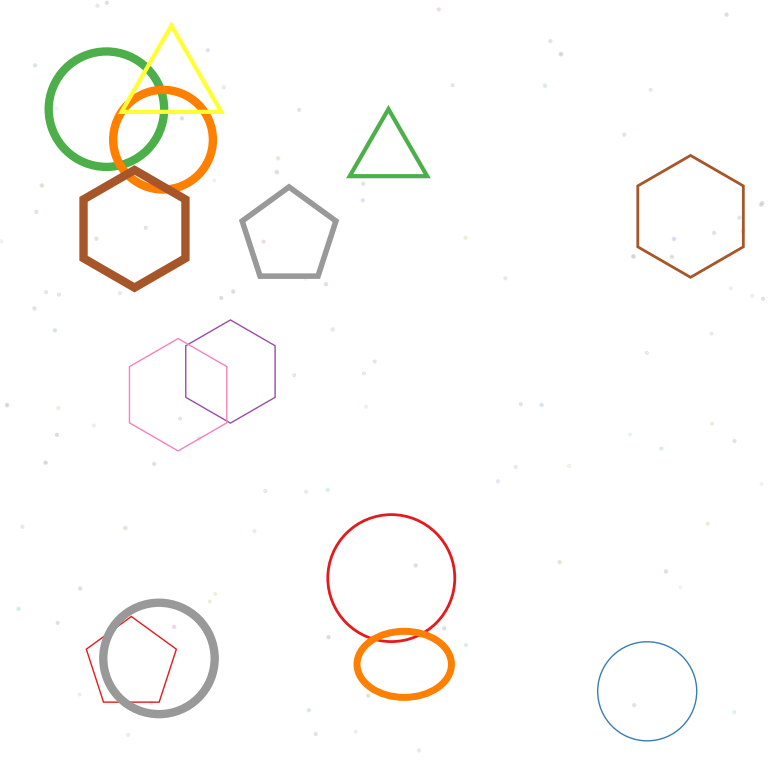[{"shape": "circle", "thickness": 1, "radius": 0.41, "center": [0.508, 0.249]}, {"shape": "pentagon", "thickness": 0.5, "radius": 0.31, "center": [0.171, 0.138]}, {"shape": "circle", "thickness": 0.5, "radius": 0.32, "center": [0.841, 0.102]}, {"shape": "triangle", "thickness": 1.5, "radius": 0.29, "center": [0.504, 0.8]}, {"shape": "circle", "thickness": 3, "radius": 0.37, "center": [0.138, 0.858]}, {"shape": "hexagon", "thickness": 0.5, "radius": 0.33, "center": [0.299, 0.517]}, {"shape": "circle", "thickness": 3, "radius": 0.32, "center": [0.212, 0.819]}, {"shape": "oval", "thickness": 2.5, "radius": 0.31, "center": [0.525, 0.137]}, {"shape": "triangle", "thickness": 1.5, "radius": 0.37, "center": [0.223, 0.892]}, {"shape": "hexagon", "thickness": 1, "radius": 0.4, "center": [0.897, 0.719]}, {"shape": "hexagon", "thickness": 3, "radius": 0.38, "center": [0.175, 0.703]}, {"shape": "hexagon", "thickness": 0.5, "radius": 0.36, "center": [0.231, 0.487]}, {"shape": "circle", "thickness": 3, "radius": 0.36, "center": [0.206, 0.145]}, {"shape": "pentagon", "thickness": 2, "radius": 0.32, "center": [0.375, 0.693]}]